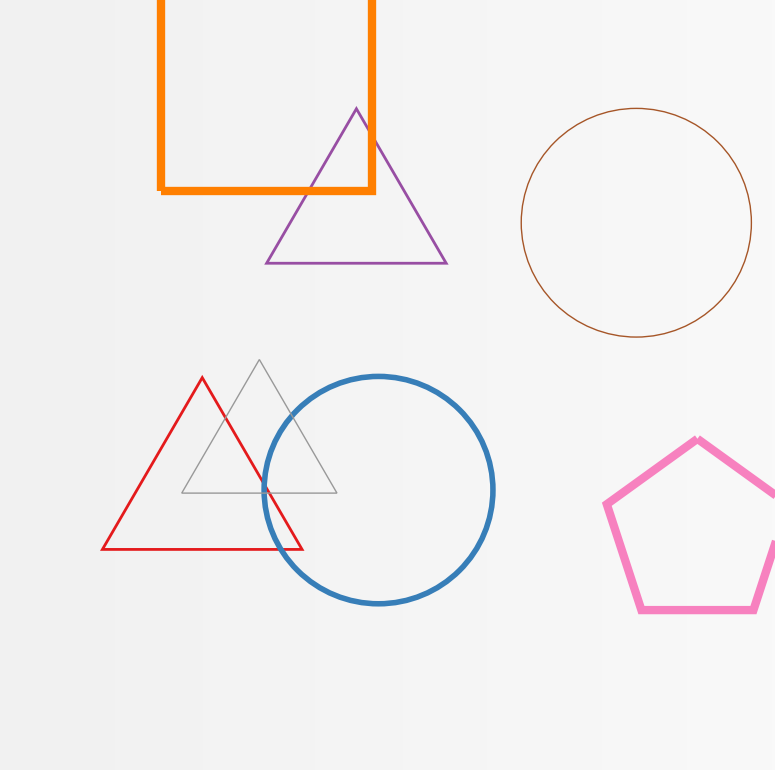[{"shape": "triangle", "thickness": 1, "radius": 0.74, "center": [0.261, 0.361]}, {"shape": "circle", "thickness": 2, "radius": 0.74, "center": [0.488, 0.364]}, {"shape": "triangle", "thickness": 1, "radius": 0.67, "center": [0.46, 0.725]}, {"shape": "square", "thickness": 3, "radius": 0.68, "center": [0.344, 0.889]}, {"shape": "circle", "thickness": 0.5, "radius": 0.74, "center": [0.821, 0.711]}, {"shape": "pentagon", "thickness": 3, "radius": 0.61, "center": [0.9, 0.307]}, {"shape": "triangle", "thickness": 0.5, "radius": 0.58, "center": [0.335, 0.417]}]